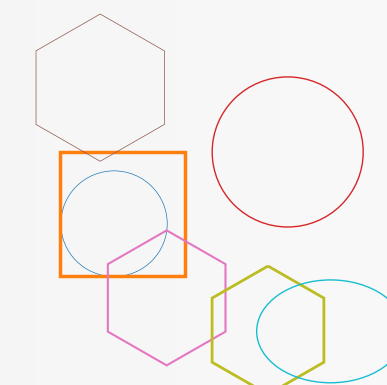[{"shape": "circle", "thickness": 0.5, "radius": 0.69, "center": [0.294, 0.419]}, {"shape": "square", "thickness": 2.5, "radius": 0.81, "center": [0.317, 0.444]}, {"shape": "circle", "thickness": 1, "radius": 0.97, "center": [0.742, 0.605]}, {"shape": "hexagon", "thickness": 0.5, "radius": 0.96, "center": [0.259, 0.772]}, {"shape": "hexagon", "thickness": 1.5, "radius": 0.88, "center": [0.43, 0.226]}, {"shape": "hexagon", "thickness": 2, "radius": 0.83, "center": [0.692, 0.142]}, {"shape": "oval", "thickness": 1, "radius": 0.95, "center": [0.853, 0.139]}]